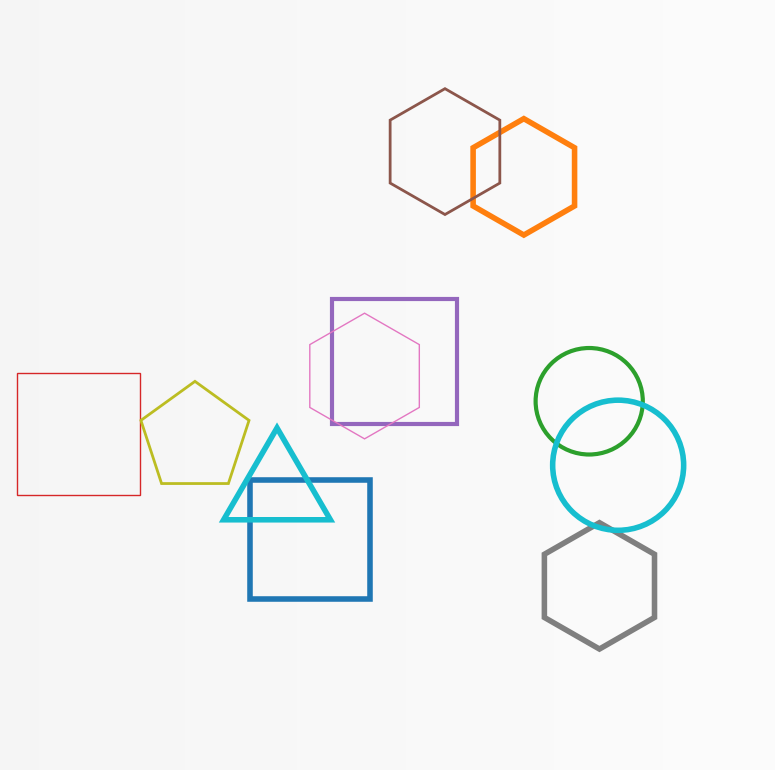[{"shape": "square", "thickness": 2, "radius": 0.39, "center": [0.4, 0.299]}, {"shape": "hexagon", "thickness": 2, "radius": 0.38, "center": [0.676, 0.77]}, {"shape": "circle", "thickness": 1.5, "radius": 0.35, "center": [0.76, 0.479]}, {"shape": "square", "thickness": 0.5, "radius": 0.4, "center": [0.101, 0.436]}, {"shape": "square", "thickness": 1.5, "radius": 0.4, "center": [0.509, 0.53]}, {"shape": "hexagon", "thickness": 1, "radius": 0.41, "center": [0.574, 0.803]}, {"shape": "hexagon", "thickness": 0.5, "radius": 0.41, "center": [0.47, 0.512]}, {"shape": "hexagon", "thickness": 2, "radius": 0.41, "center": [0.773, 0.239]}, {"shape": "pentagon", "thickness": 1, "radius": 0.37, "center": [0.252, 0.431]}, {"shape": "circle", "thickness": 2, "radius": 0.42, "center": [0.798, 0.396]}, {"shape": "triangle", "thickness": 2, "radius": 0.4, "center": [0.357, 0.365]}]